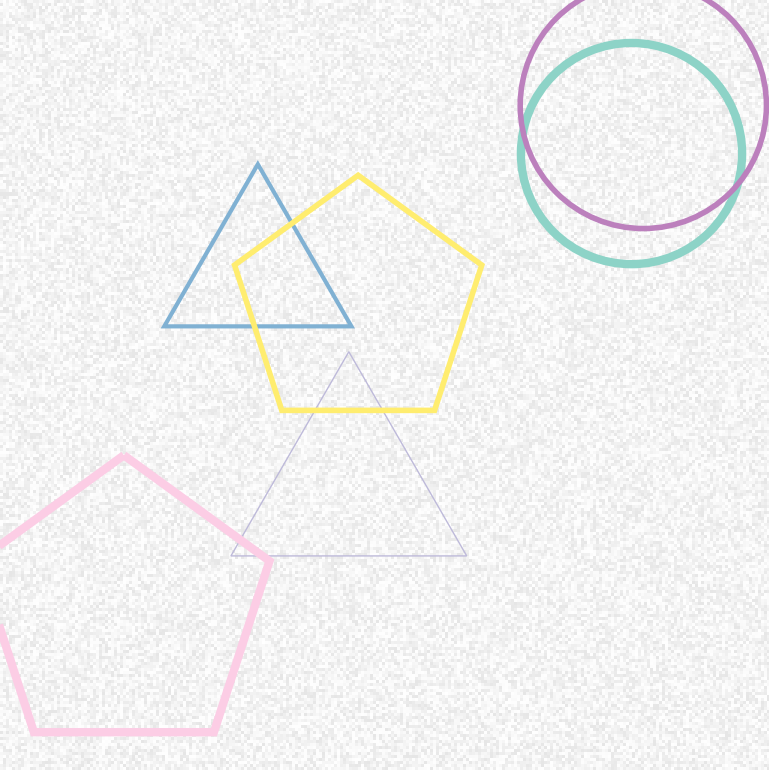[{"shape": "circle", "thickness": 3, "radius": 0.72, "center": [0.82, 0.801]}, {"shape": "triangle", "thickness": 0.5, "radius": 0.88, "center": [0.453, 0.366]}, {"shape": "triangle", "thickness": 1.5, "radius": 0.7, "center": [0.335, 0.646]}, {"shape": "pentagon", "thickness": 3, "radius": 0.99, "center": [0.161, 0.21]}, {"shape": "circle", "thickness": 2, "radius": 0.8, "center": [0.835, 0.863]}, {"shape": "pentagon", "thickness": 2, "radius": 0.84, "center": [0.465, 0.604]}]